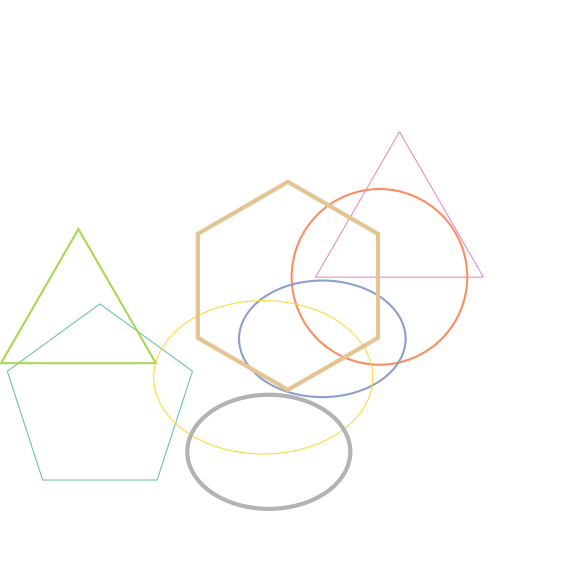[{"shape": "pentagon", "thickness": 0.5, "radius": 0.84, "center": [0.173, 0.304]}, {"shape": "circle", "thickness": 1, "radius": 0.76, "center": [0.657, 0.52]}, {"shape": "oval", "thickness": 1, "radius": 0.72, "center": [0.558, 0.412]}, {"shape": "triangle", "thickness": 0.5, "radius": 0.84, "center": [0.692, 0.603]}, {"shape": "triangle", "thickness": 1, "radius": 0.77, "center": [0.136, 0.448]}, {"shape": "oval", "thickness": 0.5, "radius": 0.95, "center": [0.456, 0.346]}, {"shape": "hexagon", "thickness": 2, "radius": 0.9, "center": [0.499, 0.504]}, {"shape": "oval", "thickness": 2, "radius": 0.71, "center": [0.465, 0.217]}]